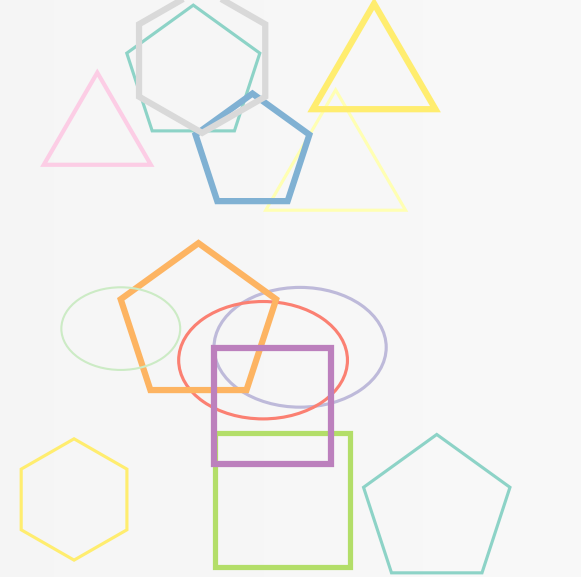[{"shape": "pentagon", "thickness": 1.5, "radius": 0.66, "center": [0.751, 0.114]}, {"shape": "pentagon", "thickness": 1.5, "radius": 0.6, "center": [0.333, 0.87]}, {"shape": "triangle", "thickness": 1.5, "radius": 0.69, "center": [0.577, 0.705]}, {"shape": "oval", "thickness": 1.5, "radius": 0.74, "center": [0.516, 0.398]}, {"shape": "oval", "thickness": 1.5, "radius": 0.73, "center": [0.453, 0.375]}, {"shape": "pentagon", "thickness": 3, "radius": 0.51, "center": [0.434, 0.734]}, {"shape": "pentagon", "thickness": 3, "radius": 0.7, "center": [0.341, 0.437]}, {"shape": "square", "thickness": 2.5, "radius": 0.58, "center": [0.486, 0.134]}, {"shape": "triangle", "thickness": 2, "radius": 0.53, "center": [0.167, 0.767]}, {"shape": "hexagon", "thickness": 3, "radius": 0.63, "center": [0.348, 0.894]}, {"shape": "square", "thickness": 3, "radius": 0.5, "center": [0.469, 0.296]}, {"shape": "oval", "thickness": 1, "radius": 0.51, "center": [0.208, 0.43]}, {"shape": "hexagon", "thickness": 1.5, "radius": 0.53, "center": [0.127, 0.134]}, {"shape": "triangle", "thickness": 3, "radius": 0.61, "center": [0.644, 0.871]}]